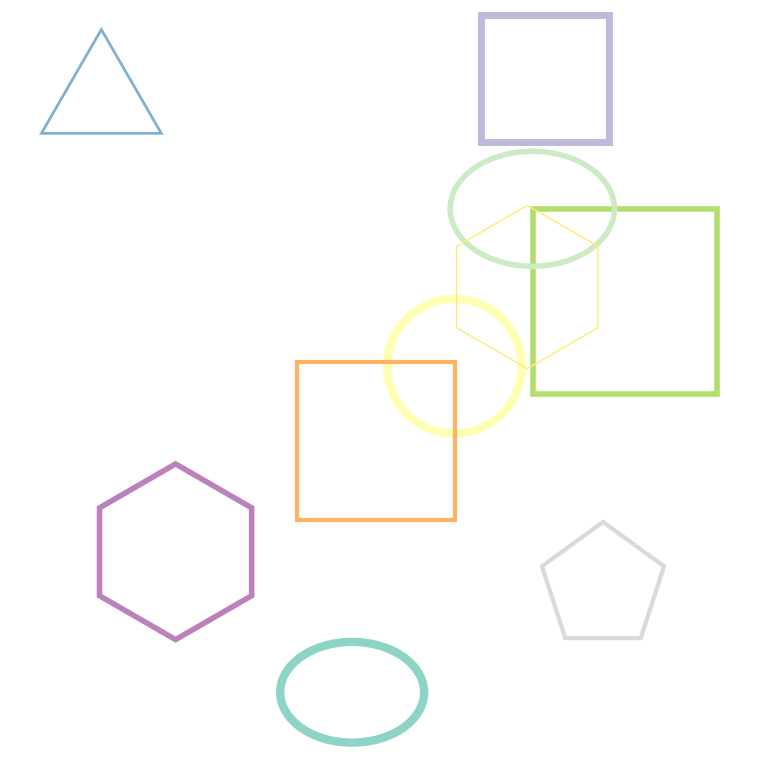[{"shape": "oval", "thickness": 3, "radius": 0.47, "center": [0.457, 0.101]}, {"shape": "circle", "thickness": 3, "radius": 0.44, "center": [0.59, 0.524]}, {"shape": "square", "thickness": 2.5, "radius": 0.41, "center": [0.708, 0.898]}, {"shape": "triangle", "thickness": 1, "radius": 0.45, "center": [0.132, 0.872]}, {"shape": "square", "thickness": 1.5, "radius": 0.51, "center": [0.489, 0.427]}, {"shape": "square", "thickness": 2, "radius": 0.6, "center": [0.812, 0.608]}, {"shape": "pentagon", "thickness": 1.5, "radius": 0.42, "center": [0.783, 0.239]}, {"shape": "hexagon", "thickness": 2, "radius": 0.57, "center": [0.228, 0.283]}, {"shape": "oval", "thickness": 2, "radius": 0.53, "center": [0.691, 0.729]}, {"shape": "hexagon", "thickness": 0.5, "radius": 0.53, "center": [0.685, 0.627]}]